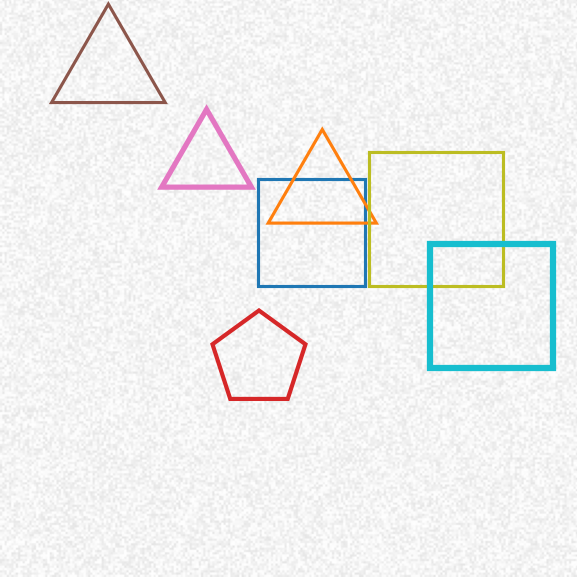[{"shape": "square", "thickness": 1.5, "radius": 0.46, "center": [0.539, 0.597]}, {"shape": "triangle", "thickness": 1.5, "radius": 0.54, "center": [0.558, 0.667]}, {"shape": "pentagon", "thickness": 2, "radius": 0.42, "center": [0.448, 0.377]}, {"shape": "triangle", "thickness": 1.5, "radius": 0.57, "center": [0.188, 0.878]}, {"shape": "triangle", "thickness": 2.5, "radius": 0.45, "center": [0.358, 0.72]}, {"shape": "square", "thickness": 1.5, "radius": 0.58, "center": [0.755, 0.619]}, {"shape": "square", "thickness": 3, "radius": 0.53, "center": [0.851, 0.469]}]